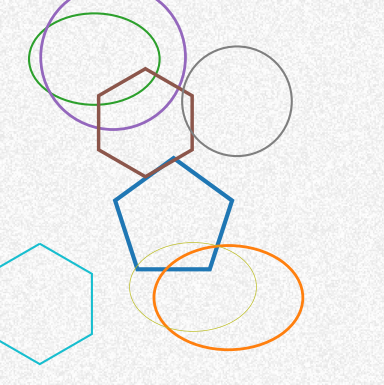[{"shape": "pentagon", "thickness": 3, "radius": 0.8, "center": [0.451, 0.43]}, {"shape": "oval", "thickness": 2, "radius": 0.97, "center": [0.593, 0.227]}, {"shape": "oval", "thickness": 1.5, "radius": 0.85, "center": [0.245, 0.847]}, {"shape": "circle", "thickness": 2, "radius": 0.94, "center": [0.294, 0.852]}, {"shape": "hexagon", "thickness": 2.5, "radius": 0.7, "center": [0.378, 0.681]}, {"shape": "circle", "thickness": 1.5, "radius": 0.71, "center": [0.615, 0.737]}, {"shape": "oval", "thickness": 0.5, "radius": 0.82, "center": [0.501, 0.255]}, {"shape": "hexagon", "thickness": 1.5, "radius": 0.78, "center": [0.103, 0.211]}]